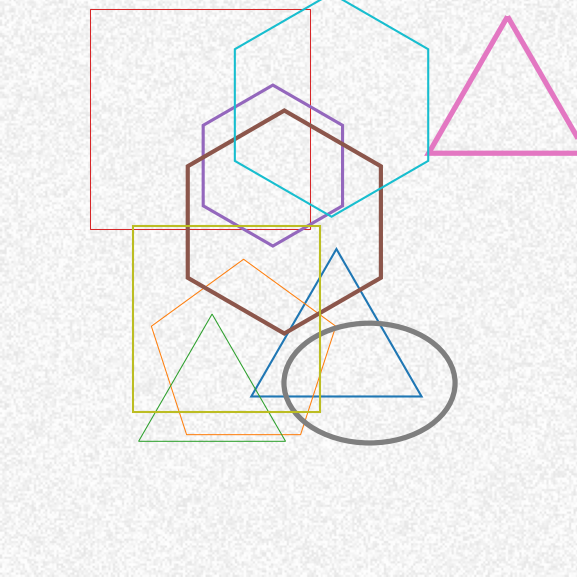[{"shape": "triangle", "thickness": 1, "radius": 0.85, "center": [0.583, 0.398]}, {"shape": "pentagon", "thickness": 0.5, "radius": 0.84, "center": [0.422, 0.382]}, {"shape": "triangle", "thickness": 0.5, "radius": 0.73, "center": [0.367, 0.308]}, {"shape": "square", "thickness": 0.5, "radius": 0.95, "center": [0.346, 0.792]}, {"shape": "hexagon", "thickness": 1.5, "radius": 0.7, "center": [0.473, 0.712]}, {"shape": "hexagon", "thickness": 2, "radius": 0.97, "center": [0.492, 0.615]}, {"shape": "triangle", "thickness": 2.5, "radius": 0.79, "center": [0.879, 0.813]}, {"shape": "oval", "thickness": 2.5, "radius": 0.74, "center": [0.64, 0.336]}, {"shape": "square", "thickness": 1, "radius": 0.81, "center": [0.392, 0.446]}, {"shape": "hexagon", "thickness": 1, "radius": 0.97, "center": [0.574, 0.817]}]